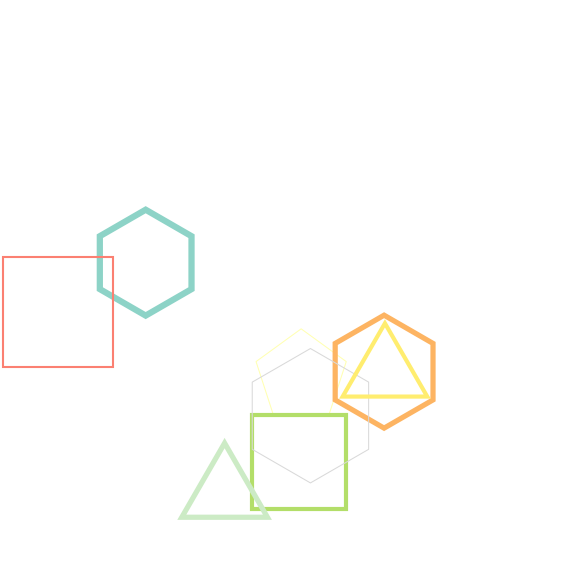[{"shape": "hexagon", "thickness": 3, "radius": 0.46, "center": [0.252, 0.544]}, {"shape": "pentagon", "thickness": 0.5, "radius": 0.41, "center": [0.521, 0.348]}, {"shape": "square", "thickness": 1, "radius": 0.48, "center": [0.101, 0.459]}, {"shape": "hexagon", "thickness": 2.5, "radius": 0.49, "center": [0.665, 0.356]}, {"shape": "square", "thickness": 2, "radius": 0.41, "center": [0.517, 0.2]}, {"shape": "hexagon", "thickness": 0.5, "radius": 0.58, "center": [0.538, 0.279]}, {"shape": "triangle", "thickness": 2.5, "radius": 0.43, "center": [0.389, 0.146]}, {"shape": "triangle", "thickness": 2, "radius": 0.42, "center": [0.667, 0.355]}]